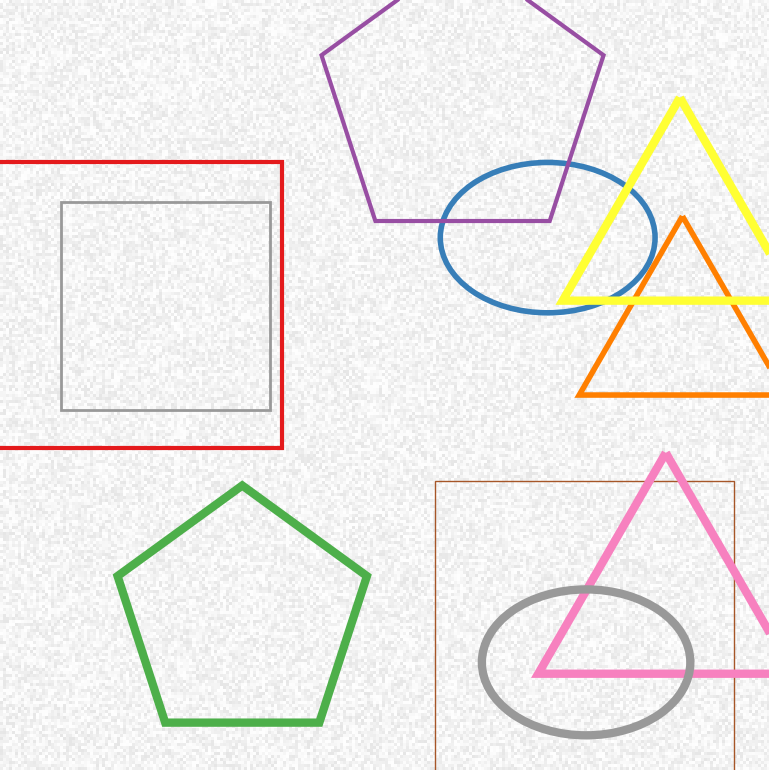[{"shape": "square", "thickness": 1.5, "radius": 0.93, "center": [0.181, 0.604]}, {"shape": "oval", "thickness": 2, "radius": 0.7, "center": [0.711, 0.691]}, {"shape": "pentagon", "thickness": 3, "radius": 0.85, "center": [0.315, 0.199]}, {"shape": "pentagon", "thickness": 1.5, "radius": 0.96, "center": [0.601, 0.869]}, {"shape": "triangle", "thickness": 2, "radius": 0.77, "center": [0.886, 0.564]}, {"shape": "triangle", "thickness": 3, "radius": 0.88, "center": [0.883, 0.697]}, {"shape": "square", "thickness": 0.5, "radius": 0.97, "center": [0.759, 0.181]}, {"shape": "triangle", "thickness": 3, "radius": 0.96, "center": [0.865, 0.221]}, {"shape": "oval", "thickness": 3, "radius": 0.68, "center": [0.761, 0.14]}, {"shape": "square", "thickness": 1, "radius": 0.68, "center": [0.215, 0.602]}]